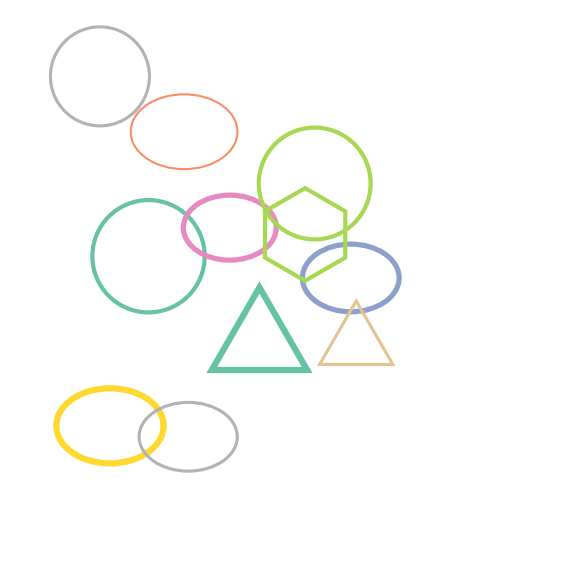[{"shape": "circle", "thickness": 2, "radius": 0.49, "center": [0.257, 0.555]}, {"shape": "triangle", "thickness": 3, "radius": 0.48, "center": [0.449, 0.406]}, {"shape": "oval", "thickness": 1, "radius": 0.46, "center": [0.319, 0.771]}, {"shape": "oval", "thickness": 2.5, "radius": 0.42, "center": [0.607, 0.518]}, {"shape": "oval", "thickness": 2.5, "radius": 0.4, "center": [0.398, 0.605]}, {"shape": "circle", "thickness": 2, "radius": 0.48, "center": [0.545, 0.681]}, {"shape": "hexagon", "thickness": 2, "radius": 0.4, "center": [0.528, 0.593]}, {"shape": "oval", "thickness": 3, "radius": 0.46, "center": [0.19, 0.262]}, {"shape": "triangle", "thickness": 1.5, "radius": 0.37, "center": [0.617, 0.405]}, {"shape": "circle", "thickness": 1.5, "radius": 0.43, "center": [0.173, 0.867]}, {"shape": "oval", "thickness": 1.5, "radius": 0.43, "center": [0.326, 0.243]}]